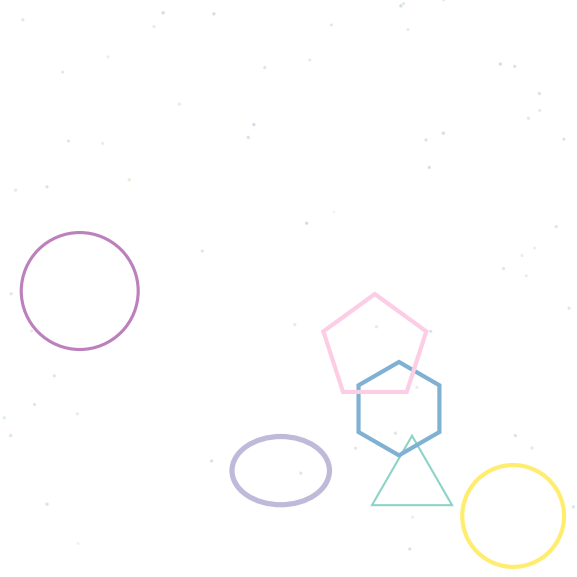[{"shape": "triangle", "thickness": 1, "radius": 0.4, "center": [0.713, 0.164]}, {"shape": "oval", "thickness": 2.5, "radius": 0.42, "center": [0.486, 0.184]}, {"shape": "hexagon", "thickness": 2, "radius": 0.4, "center": [0.691, 0.291]}, {"shape": "pentagon", "thickness": 2, "radius": 0.47, "center": [0.649, 0.396]}, {"shape": "circle", "thickness": 1.5, "radius": 0.51, "center": [0.138, 0.495]}, {"shape": "circle", "thickness": 2, "radius": 0.44, "center": [0.889, 0.106]}]